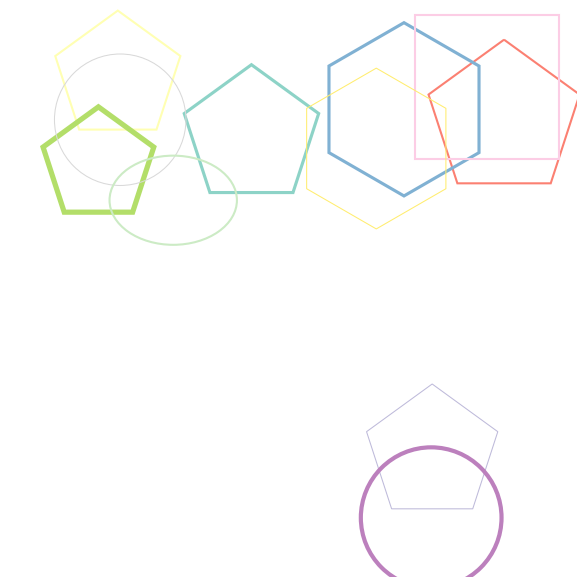[{"shape": "pentagon", "thickness": 1.5, "radius": 0.61, "center": [0.435, 0.765]}, {"shape": "pentagon", "thickness": 1, "radius": 0.57, "center": [0.204, 0.867]}, {"shape": "pentagon", "thickness": 0.5, "radius": 0.6, "center": [0.748, 0.215]}, {"shape": "pentagon", "thickness": 1, "radius": 0.69, "center": [0.873, 0.793]}, {"shape": "hexagon", "thickness": 1.5, "radius": 0.75, "center": [0.7, 0.81]}, {"shape": "pentagon", "thickness": 2.5, "radius": 0.5, "center": [0.17, 0.713]}, {"shape": "square", "thickness": 1, "radius": 0.63, "center": [0.843, 0.849]}, {"shape": "circle", "thickness": 0.5, "radius": 0.57, "center": [0.208, 0.792]}, {"shape": "circle", "thickness": 2, "radius": 0.61, "center": [0.747, 0.103]}, {"shape": "oval", "thickness": 1, "radius": 0.55, "center": [0.3, 0.652]}, {"shape": "hexagon", "thickness": 0.5, "radius": 0.7, "center": [0.652, 0.742]}]